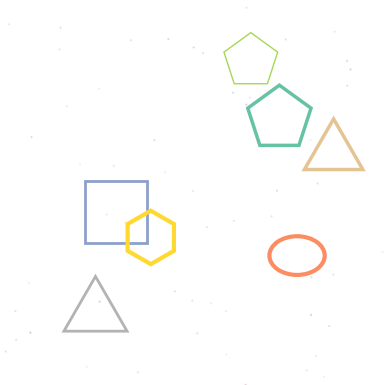[{"shape": "pentagon", "thickness": 2.5, "radius": 0.43, "center": [0.726, 0.692]}, {"shape": "oval", "thickness": 3, "radius": 0.36, "center": [0.772, 0.336]}, {"shape": "square", "thickness": 2, "radius": 0.4, "center": [0.302, 0.45]}, {"shape": "pentagon", "thickness": 1, "radius": 0.37, "center": [0.651, 0.842]}, {"shape": "hexagon", "thickness": 3, "radius": 0.35, "center": [0.392, 0.383]}, {"shape": "triangle", "thickness": 2.5, "radius": 0.44, "center": [0.867, 0.603]}, {"shape": "triangle", "thickness": 2, "radius": 0.47, "center": [0.248, 0.187]}]